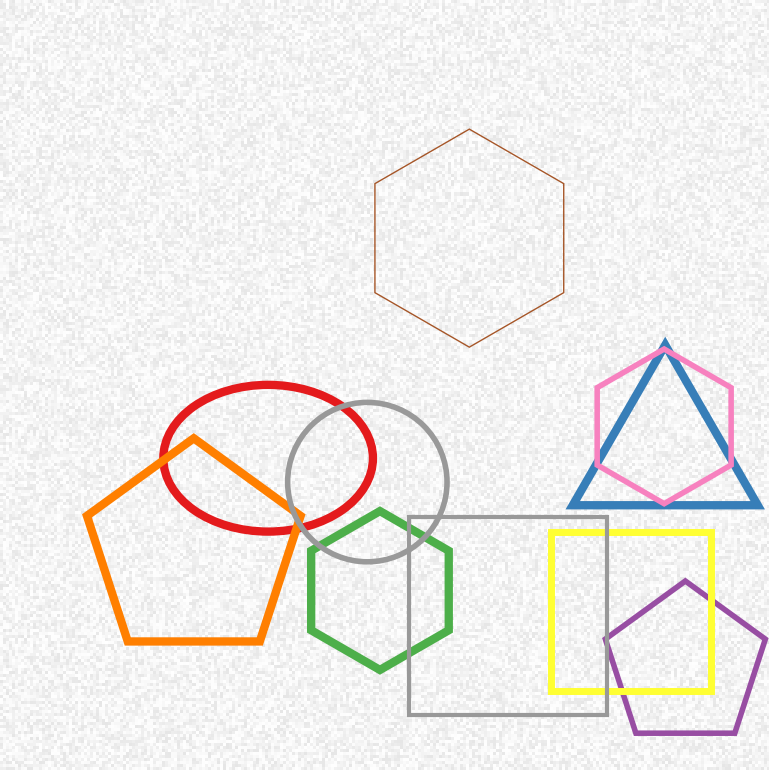[{"shape": "oval", "thickness": 3, "radius": 0.68, "center": [0.348, 0.405]}, {"shape": "triangle", "thickness": 3, "radius": 0.69, "center": [0.864, 0.413]}, {"shape": "hexagon", "thickness": 3, "radius": 0.52, "center": [0.493, 0.233]}, {"shape": "pentagon", "thickness": 2, "radius": 0.55, "center": [0.89, 0.136]}, {"shape": "pentagon", "thickness": 3, "radius": 0.73, "center": [0.252, 0.285]}, {"shape": "square", "thickness": 2.5, "radius": 0.52, "center": [0.82, 0.206]}, {"shape": "hexagon", "thickness": 0.5, "radius": 0.71, "center": [0.61, 0.691]}, {"shape": "hexagon", "thickness": 2, "radius": 0.5, "center": [0.863, 0.446]}, {"shape": "circle", "thickness": 2, "radius": 0.52, "center": [0.477, 0.374]}, {"shape": "square", "thickness": 1.5, "radius": 0.64, "center": [0.66, 0.2]}]